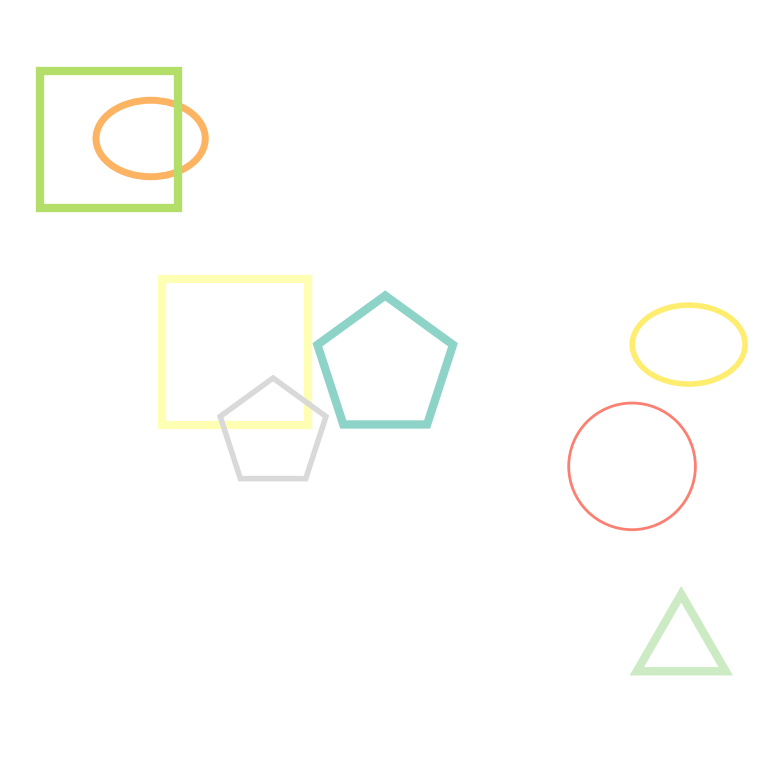[{"shape": "pentagon", "thickness": 3, "radius": 0.46, "center": [0.5, 0.524]}, {"shape": "square", "thickness": 3, "radius": 0.47, "center": [0.305, 0.543]}, {"shape": "circle", "thickness": 1, "radius": 0.41, "center": [0.821, 0.394]}, {"shape": "oval", "thickness": 2.5, "radius": 0.35, "center": [0.196, 0.82]}, {"shape": "square", "thickness": 3, "radius": 0.45, "center": [0.142, 0.819]}, {"shape": "pentagon", "thickness": 2, "radius": 0.36, "center": [0.355, 0.437]}, {"shape": "triangle", "thickness": 3, "radius": 0.33, "center": [0.885, 0.162]}, {"shape": "oval", "thickness": 2, "radius": 0.37, "center": [0.894, 0.552]}]